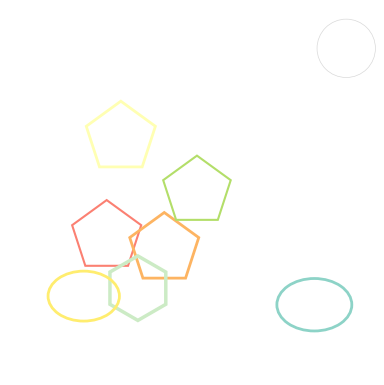[{"shape": "oval", "thickness": 2, "radius": 0.49, "center": [0.816, 0.208]}, {"shape": "pentagon", "thickness": 2, "radius": 0.47, "center": [0.314, 0.643]}, {"shape": "pentagon", "thickness": 1.5, "radius": 0.47, "center": [0.277, 0.386]}, {"shape": "pentagon", "thickness": 2, "radius": 0.47, "center": [0.427, 0.354]}, {"shape": "pentagon", "thickness": 1.5, "radius": 0.46, "center": [0.512, 0.504]}, {"shape": "circle", "thickness": 0.5, "radius": 0.38, "center": [0.899, 0.874]}, {"shape": "hexagon", "thickness": 2.5, "radius": 0.42, "center": [0.358, 0.252]}, {"shape": "oval", "thickness": 2, "radius": 0.46, "center": [0.217, 0.231]}]